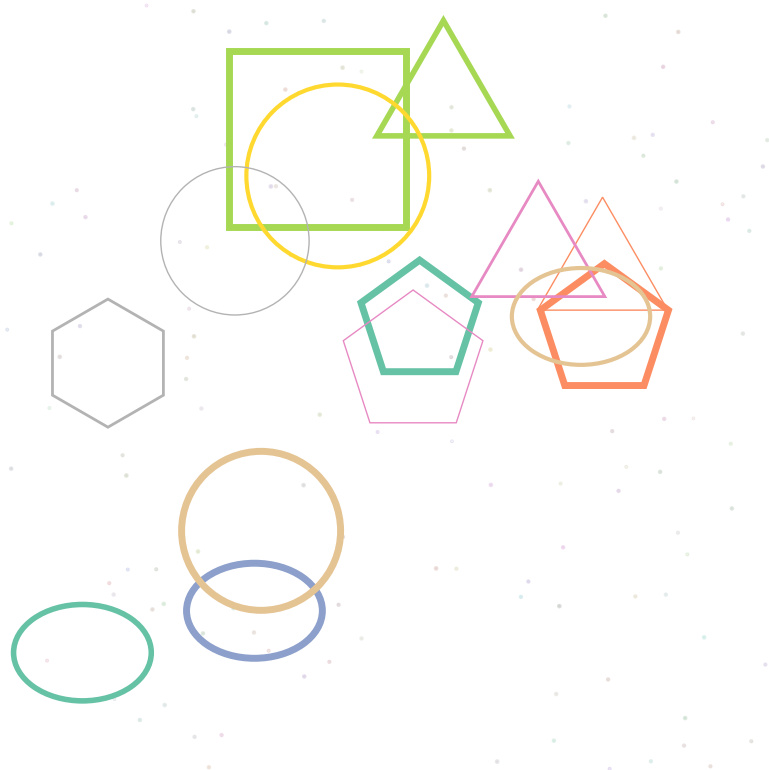[{"shape": "pentagon", "thickness": 2.5, "radius": 0.4, "center": [0.545, 0.582]}, {"shape": "oval", "thickness": 2, "radius": 0.45, "center": [0.107, 0.152]}, {"shape": "triangle", "thickness": 0.5, "radius": 0.49, "center": [0.783, 0.646]}, {"shape": "pentagon", "thickness": 2.5, "radius": 0.44, "center": [0.785, 0.57]}, {"shape": "oval", "thickness": 2.5, "radius": 0.44, "center": [0.33, 0.207]}, {"shape": "pentagon", "thickness": 0.5, "radius": 0.48, "center": [0.536, 0.528]}, {"shape": "triangle", "thickness": 1, "radius": 0.5, "center": [0.699, 0.665]}, {"shape": "square", "thickness": 2.5, "radius": 0.57, "center": [0.412, 0.82]}, {"shape": "triangle", "thickness": 2, "radius": 0.5, "center": [0.576, 0.873]}, {"shape": "circle", "thickness": 1.5, "radius": 0.59, "center": [0.439, 0.772]}, {"shape": "oval", "thickness": 1.5, "radius": 0.45, "center": [0.755, 0.589]}, {"shape": "circle", "thickness": 2.5, "radius": 0.52, "center": [0.339, 0.311]}, {"shape": "circle", "thickness": 0.5, "radius": 0.48, "center": [0.305, 0.687]}, {"shape": "hexagon", "thickness": 1, "radius": 0.42, "center": [0.14, 0.528]}]